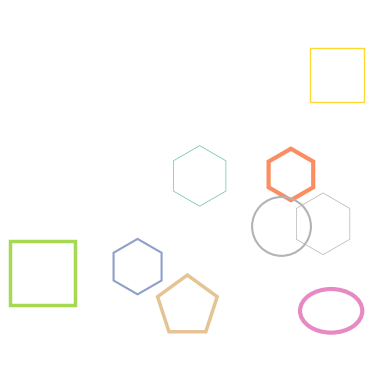[{"shape": "hexagon", "thickness": 0.5, "radius": 0.39, "center": [0.519, 0.543]}, {"shape": "hexagon", "thickness": 3, "radius": 0.33, "center": [0.756, 0.547]}, {"shape": "hexagon", "thickness": 1.5, "radius": 0.36, "center": [0.357, 0.307]}, {"shape": "oval", "thickness": 3, "radius": 0.4, "center": [0.86, 0.193]}, {"shape": "square", "thickness": 2.5, "radius": 0.42, "center": [0.111, 0.291]}, {"shape": "square", "thickness": 1, "radius": 0.35, "center": [0.875, 0.806]}, {"shape": "pentagon", "thickness": 2.5, "radius": 0.41, "center": [0.487, 0.204]}, {"shape": "circle", "thickness": 1.5, "radius": 0.38, "center": [0.731, 0.412]}, {"shape": "hexagon", "thickness": 0.5, "radius": 0.4, "center": [0.839, 0.419]}]